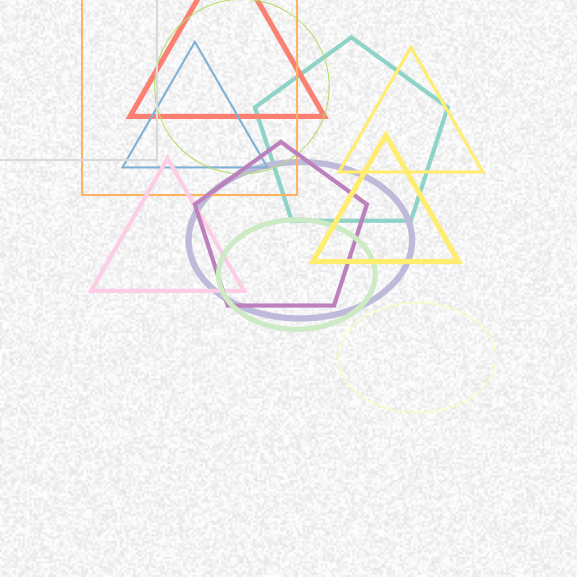[{"shape": "pentagon", "thickness": 2, "radius": 0.88, "center": [0.608, 0.759]}, {"shape": "oval", "thickness": 0.5, "radius": 0.68, "center": [0.722, 0.38]}, {"shape": "oval", "thickness": 3, "radius": 0.97, "center": [0.52, 0.583]}, {"shape": "triangle", "thickness": 2.5, "radius": 0.97, "center": [0.393, 0.895]}, {"shape": "triangle", "thickness": 1, "radius": 0.72, "center": [0.337, 0.782]}, {"shape": "square", "thickness": 1, "radius": 0.93, "center": [0.328, 0.848]}, {"shape": "circle", "thickness": 0.5, "radius": 0.76, "center": [0.419, 0.849]}, {"shape": "triangle", "thickness": 2, "radius": 0.76, "center": [0.29, 0.572]}, {"shape": "square", "thickness": 1, "radius": 0.71, "center": [0.13, 0.864]}, {"shape": "pentagon", "thickness": 2, "radius": 0.78, "center": [0.486, 0.597]}, {"shape": "oval", "thickness": 2.5, "radius": 0.68, "center": [0.514, 0.524]}, {"shape": "triangle", "thickness": 2.5, "radius": 0.73, "center": [0.668, 0.619]}, {"shape": "triangle", "thickness": 1.5, "radius": 0.72, "center": [0.712, 0.773]}]